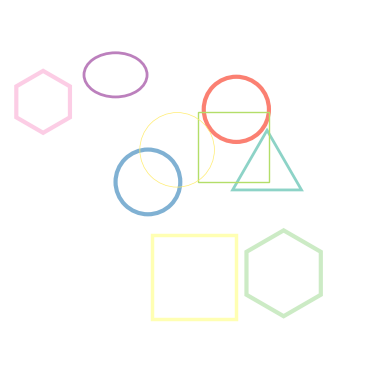[{"shape": "triangle", "thickness": 2, "radius": 0.52, "center": [0.694, 0.558]}, {"shape": "square", "thickness": 2.5, "radius": 0.54, "center": [0.504, 0.281]}, {"shape": "circle", "thickness": 3, "radius": 0.42, "center": [0.614, 0.716]}, {"shape": "circle", "thickness": 3, "radius": 0.42, "center": [0.384, 0.527]}, {"shape": "square", "thickness": 1, "radius": 0.46, "center": [0.607, 0.617]}, {"shape": "hexagon", "thickness": 3, "radius": 0.4, "center": [0.112, 0.735]}, {"shape": "oval", "thickness": 2, "radius": 0.41, "center": [0.3, 0.806]}, {"shape": "hexagon", "thickness": 3, "radius": 0.56, "center": [0.737, 0.29]}, {"shape": "circle", "thickness": 0.5, "radius": 0.48, "center": [0.46, 0.611]}]